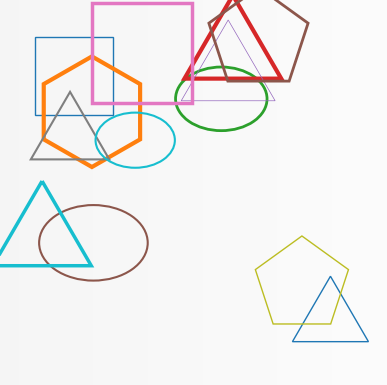[{"shape": "triangle", "thickness": 1, "radius": 0.57, "center": [0.853, 0.169]}, {"shape": "square", "thickness": 1, "radius": 0.5, "center": [0.191, 0.802]}, {"shape": "hexagon", "thickness": 3, "radius": 0.72, "center": [0.237, 0.71]}, {"shape": "oval", "thickness": 2, "radius": 0.59, "center": [0.571, 0.743]}, {"shape": "triangle", "thickness": 3, "radius": 0.72, "center": [0.601, 0.868]}, {"shape": "triangle", "thickness": 0.5, "radius": 0.7, "center": [0.589, 0.808]}, {"shape": "pentagon", "thickness": 2, "radius": 0.67, "center": [0.667, 0.898]}, {"shape": "oval", "thickness": 1.5, "radius": 0.7, "center": [0.241, 0.369]}, {"shape": "square", "thickness": 2.5, "radius": 0.65, "center": [0.366, 0.863]}, {"shape": "triangle", "thickness": 1.5, "radius": 0.58, "center": [0.181, 0.644]}, {"shape": "pentagon", "thickness": 1, "radius": 0.63, "center": [0.779, 0.261]}, {"shape": "oval", "thickness": 1.5, "radius": 0.51, "center": [0.349, 0.636]}, {"shape": "triangle", "thickness": 2.5, "radius": 0.73, "center": [0.109, 0.383]}]